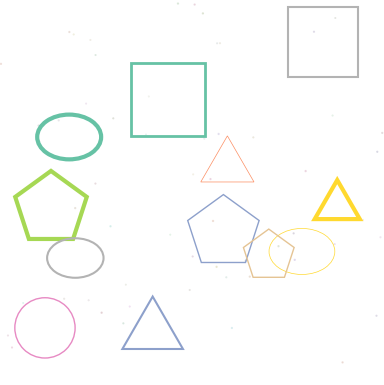[{"shape": "oval", "thickness": 3, "radius": 0.42, "center": [0.18, 0.644]}, {"shape": "square", "thickness": 2, "radius": 0.48, "center": [0.436, 0.742]}, {"shape": "triangle", "thickness": 0.5, "radius": 0.4, "center": [0.591, 0.567]}, {"shape": "pentagon", "thickness": 1, "radius": 0.49, "center": [0.58, 0.397]}, {"shape": "triangle", "thickness": 1.5, "radius": 0.45, "center": [0.397, 0.139]}, {"shape": "circle", "thickness": 1, "radius": 0.39, "center": [0.117, 0.148]}, {"shape": "pentagon", "thickness": 3, "radius": 0.49, "center": [0.132, 0.458]}, {"shape": "triangle", "thickness": 3, "radius": 0.34, "center": [0.876, 0.465]}, {"shape": "oval", "thickness": 0.5, "radius": 0.43, "center": [0.784, 0.347]}, {"shape": "pentagon", "thickness": 1, "radius": 0.35, "center": [0.698, 0.336]}, {"shape": "square", "thickness": 1.5, "radius": 0.46, "center": [0.839, 0.891]}, {"shape": "oval", "thickness": 1.5, "radius": 0.37, "center": [0.196, 0.33]}]